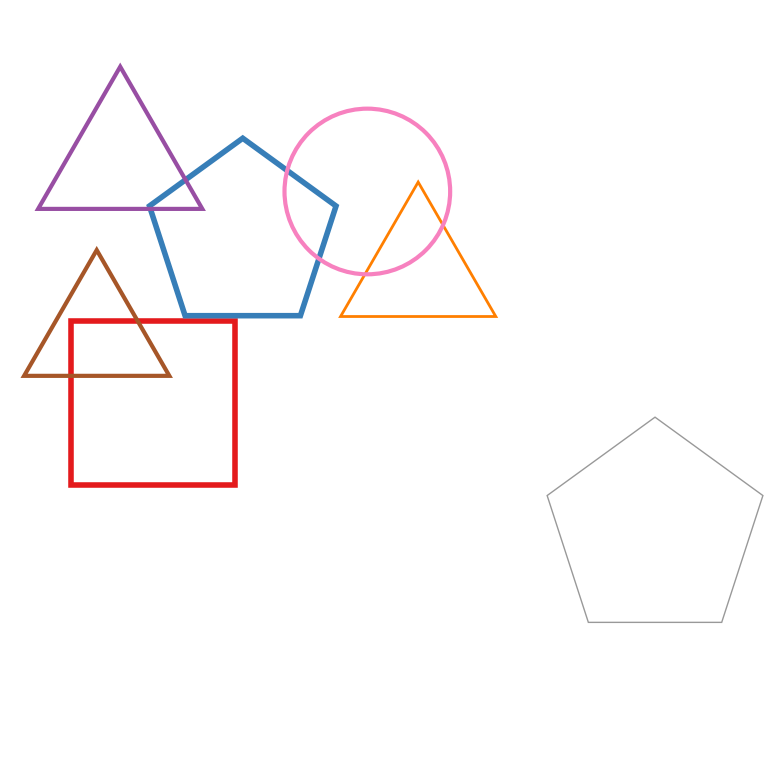[{"shape": "square", "thickness": 2, "radius": 0.53, "center": [0.198, 0.476]}, {"shape": "pentagon", "thickness": 2, "radius": 0.64, "center": [0.315, 0.693]}, {"shape": "triangle", "thickness": 1.5, "radius": 0.62, "center": [0.156, 0.79]}, {"shape": "triangle", "thickness": 1, "radius": 0.58, "center": [0.543, 0.647]}, {"shape": "triangle", "thickness": 1.5, "radius": 0.54, "center": [0.126, 0.566]}, {"shape": "circle", "thickness": 1.5, "radius": 0.54, "center": [0.477, 0.751]}, {"shape": "pentagon", "thickness": 0.5, "radius": 0.74, "center": [0.851, 0.311]}]